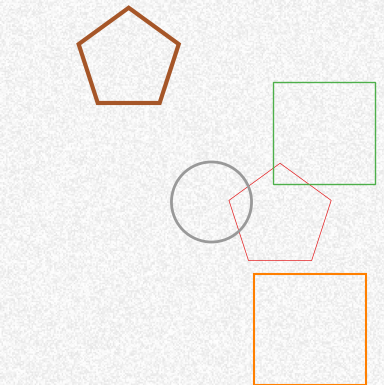[{"shape": "pentagon", "thickness": 0.5, "radius": 0.7, "center": [0.727, 0.436]}, {"shape": "square", "thickness": 1, "radius": 0.66, "center": [0.841, 0.655]}, {"shape": "square", "thickness": 1.5, "radius": 0.72, "center": [0.805, 0.144]}, {"shape": "pentagon", "thickness": 3, "radius": 0.68, "center": [0.334, 0.843]}, {"shape": "circle", "thickness": 2, "radius": 0.52, "center": [0.549, 0.475]}]